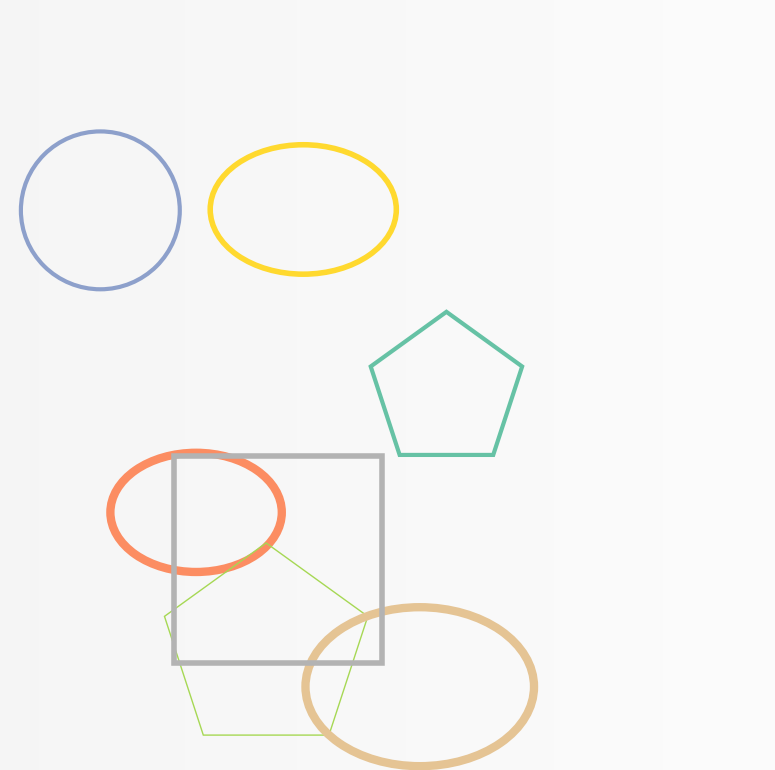[{"shape": "pentagon", "thickness": 1.5, "radius": 0.51, "center": [0.576, 0.492]}, {"shape": "oval", "thickness": 3, "radius": 0.55, "center": [0.253, 0.335]}, {"shape": "circle", "thickness": 1.5, "radius": 0.51, "center": [0.129, 0.727]}, {"shape": "pentagon", "thickness": 0.5, "radius": 0.69, "center": [0.343, 0.157]}, {"shape": "oval", "thickness": 2, "radius": 0.6, "center": [0.391, 0.728]}, {"shape": "oval", "thickness": 3, "radius": 0.74, "center": [0.542, 0.108]}, {"shape": "square", "thickness": 2, "radius": 0.67, "center": [0.359, 0.273]}]